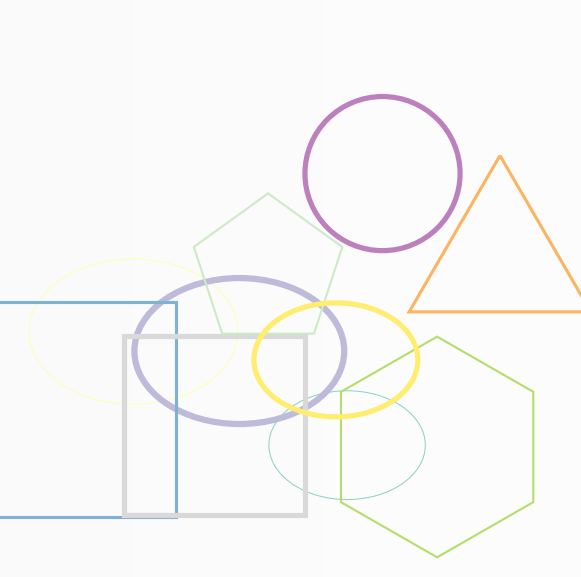[{"shape": "oval", "thickness": 0.5, "radius": 0.67, "center": [0.597, 0.228]}, {"shape": "oval", "thickness": 0.5, "radius": 0.9, "center": [0.23, 0.425]}, {"shape": "oval", "thickness": 3, "radius": 0.9, "center": [0.412, 0.391]}, {"shape": "square", "thickness": 1.5, "radius": 0.93, "center": [0.117, 0.29]}, {"shape": "triangle", "thickness": 1.5, "radius": 0.9, "center": [0.86, 0.549]}, {"shape": "hexagon", "thickness": 1, "radius": 0.96, "center": [0.752, 0.225]}, {"shape": "square", "thickness": 2.5, "radius": 0.78, "center": [0.369, 0.262]}, {"shape": "circle", "thickness": 2.5, "radius": 0.67, "center": [0.658, 0.699]}, {"shape": "pentagon", "thickness": 1, "radius": 0.67, "center": [0.461, 0.53]}, {"shape": "oval", "thickness": 2.5, "radius": 0.71, "center": [0.578, 0.376]}]